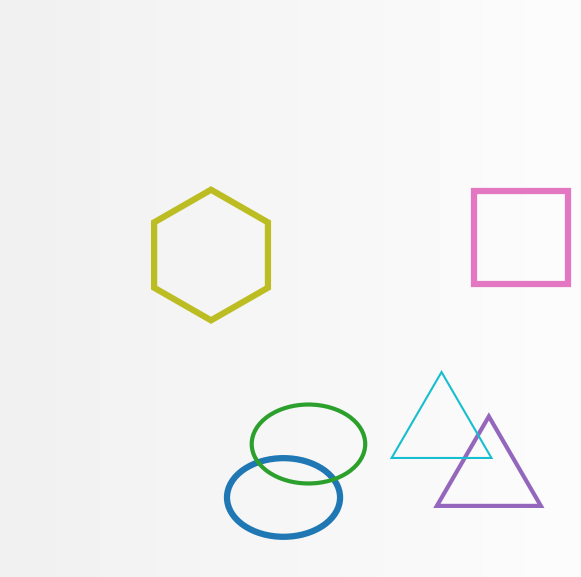[{"shape": "oval", "thickness": 3, "radius": 0.49, "center": [0.488, 0.138]}, {"shape": "oval", "thickness": 2, "radius": 0.49, "center": [0.531, 0.23]}, {"shape": "triangle", "thickness": 2, "radius": 0.52, "center": [0.841, 0.175]}, {"shape": "square", "thickness": 3, "radius": 0.4, "center": [0.896, 0.588]}, {"shape": "hexagon", "thickness": 3, "radius": 0.57, "center": [0.363, 0.558]}, {"shape": "triangle", "thickness": 1, "radius": 0.5, "center": [0.76, 0.256]}]